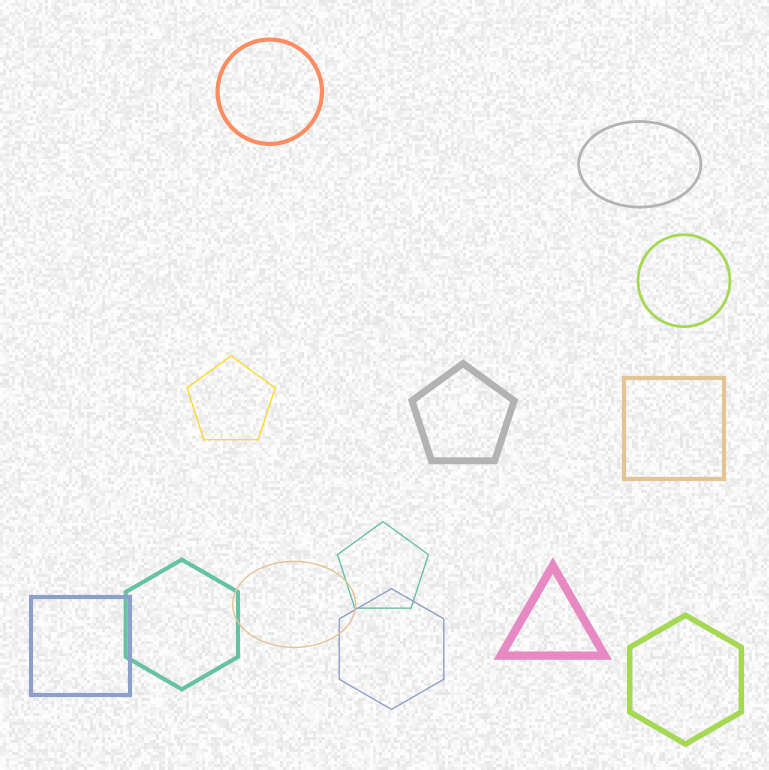[{"shape": "pentagon", "thickness": 0.5, "radius": 0.31, "center": [0.497, 0.26]}, {"shape": "hexagon", "thickness": 1.5, "radius": 0.42, "center": [0.236, 0.189]}, {"shape": "circle", "thickness": 1.5, "radius": 0.34, "center": [0.35, 0.881]}, {"shape": "hexagon", "thickness": 0.5, "radius": 0.39, "center": [0.508, 0.157]}, {"shape": "square", "thickness": 1.5, "radius": 0.32, "center": [0.104, 0.161]}, {"shape": "triangle", "thickness": 3, "radius": 0.39, "center": [0.718, 0.187]}, {"shape": "circle", "thickness": 1, "radius": 0.3, "center": [0.888, 0.635]}, {"shape": "hexagon", "thickness": 2, "radius": 0.42, "center": [0.89, 0.117]}, {"shape": "pentagon", "thickness": 0.5, "radius": 0.3, "center": [0.3, 0.478]}, {"shape": "square", "thickness": 1.5, "radius": 0.33, "center": [0.875, 0.444]}, {"shape": "oval", "thickness": 0.5, "radius": 0.4, "center": [0.382, 0.215]}, {"shape": "pentagon", "thickness": 2.5, "radius": 0.35, "center": [0.601, 0.458]}, {"shape": "oval", "thickness": 1, "radius": 0.4, "center": [0.831, 0.787]}]